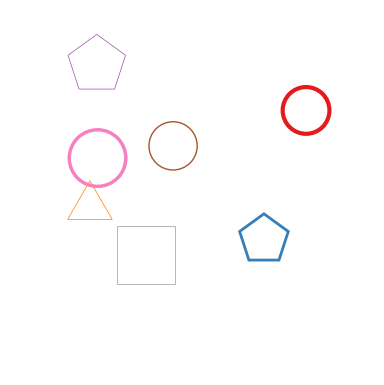[{"shape": "circle", "thickness": 3, "radius": 0.3, "center": [0.795, 0.713]}, {"shape": "pentagon", "thickness": 2, "radius": 0.33, "center": [0.686, 0.378]}, {"shape": "pentagon", "thickness": 0.5, "radius": 0.39, "center": [0.251, 0.832]}, {"shape": "triangle", "thickness": 0.5, "radius": 0.33, "center": [0.234, 0.464]}, {"shape": "circle", "thickness": 1, "radius": 0.31, "center": [0.45, 0.621]}, {"shape": "circle", "thickness": 2.5, "radius": 0.37, "center": [0.253, 0.589]}, {"shape": "square", "thickness": 0.5, "radius": 0.38, "center": [0.379, 0.338]}]